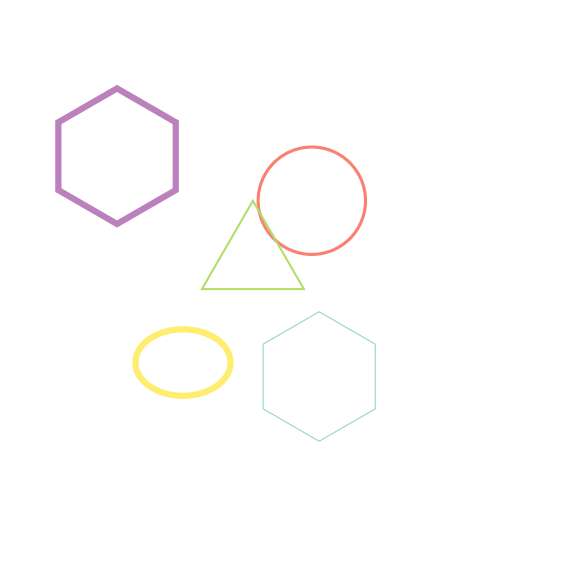[{"shape": "hexagon", "thickness": 0.5, "radius": 0.56, "center": [0.553, 0.347]}, {"shape": "circle", "thickness": 1.5, "radius": 0.46, "center": [0.54, 0.652]}, {"shape": "triangle", "thickness": 1, "radius": 0.51, "center": [0.438, 0.55]}, {"shape": "hexagon", "thickness": 3, "radius": 0.59, "center": [0.203, 0.729]}, {"shape": "oval", "thickness": 3, "radius": 0.41, "center": [0.317, 0.371]}]